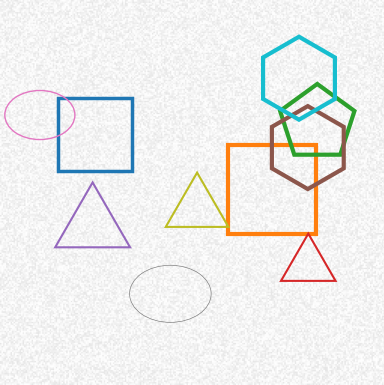[{"shape": "square", "thickness": 2.5, "radius": 0.48, "center": [0.248, 0.651]}, {"shape": "square", "thickness": 3, "radius": 0.57, "center": [0.706, 0.508]}, {"shape": "pentagon", "thickness": 3, "radius": 0.51, "center": [0.824, 0.68]}, {"shape": "triangle", "thickness": 1.5, "radius": 0.41, "center": [0.801, 0.311]}, {"shape": "triangle", "thickness": 1.5, "radius": 0.56, "center": [0.241, 0.414]}, {"shape": "hexagon", "thickness": 3, "radius": 0.54, "center": [0.799, 0.617]}, {"shape": "oval", "thickness": 1, "radius": 0.46, "center": [0.104, 0.701]}, {"shape": "oval", "thickness": 0.5, "radius": 0.53, "center": [0.443, 0.237]}, {"shape": "triangle", "thickness": 1.5, "radius": 0.47, "center": [0.512, 0.458]}, {"shape": "hexagon", "thickness": 3, "radius": 0.54, "center": [0.777, 0.797]}]